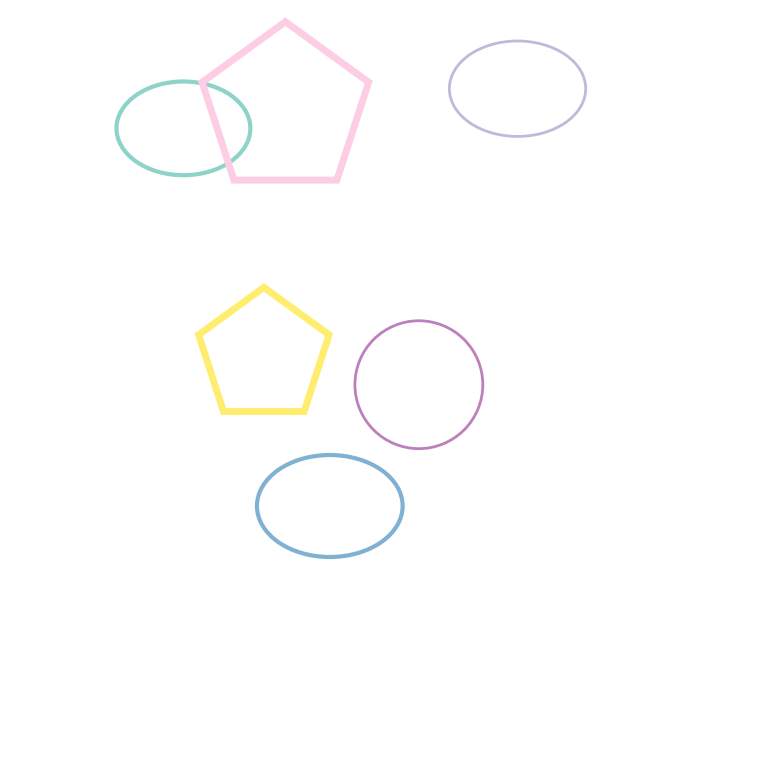[{"shape": "oval", "thickness": 1.5, "radius": 0.43, "center": [0.238, 0.833]}, {"shape": "oval", "thickness": 1, "radius": 0.44, "center": [0.672, 0.885]}, {"shape": "oval", "thickness": 1.5, "radius": 0.47, "center": [0.428, 0.343]}, {"shape": "pentagon", "thickness": 2.5, "radius": 0.57, "center": [0.371, 0.858]}, {"shape": "circle", "thickness": 1, "radius": 0.42, "center": [0.544, 0.5]}, {"shape": "pentagon", "thickness": 2.5, "radius": 0.45, "center": [0.343, 0.538]}]